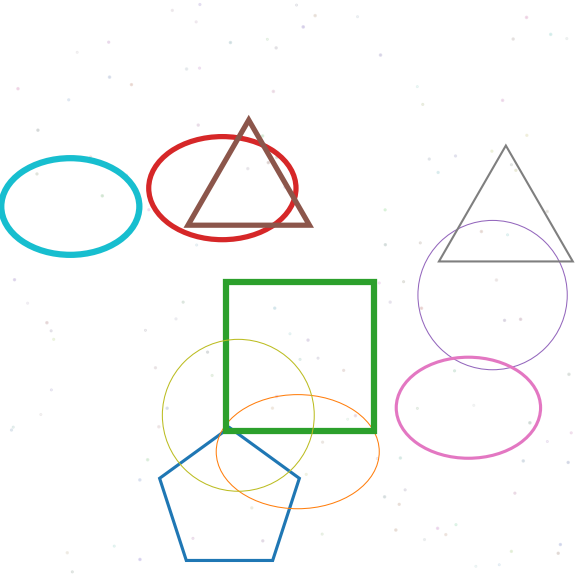[{"shape": "pentagon", "thickness": 1.5, "radius": 0.64, "center": [0.397, 0.132]}, {"shape": "oval", "thickness": 0.5, "radius": 0.71, "center": [0.516, 0.217]}, {"shape": "square", "thickness": 3, "radius": 0.64, "center": [0.52, 0.382]}, {"shape": "oval", "thickness": 2.5, "radius": 0.64, "center": [0.385, 0.673]}, {"shape": "circle", "thickness": 0.5, "radius": 0.65, "center": [0.853, 0.488]}, {"shape": "triangle", "thickness": 2.5, "radius": 0.61, "center": [0.431, 0.67]}, {"shape": "oval", "thickness": 1.5, "radius": 0.62, "center": [0.811, 0.293]}, {"shape": "triangle", "thickness": 1, "radius": 0.67, "center": [0.876, 0.613]}, {"shape": "circle", "thickness": 0.5, "radius": 0.66, "center": [0.413, 0.28]}, {"shape": "oval", "thickness": 3, "radius": 0.6, "center": [0.122, 0.642]}]